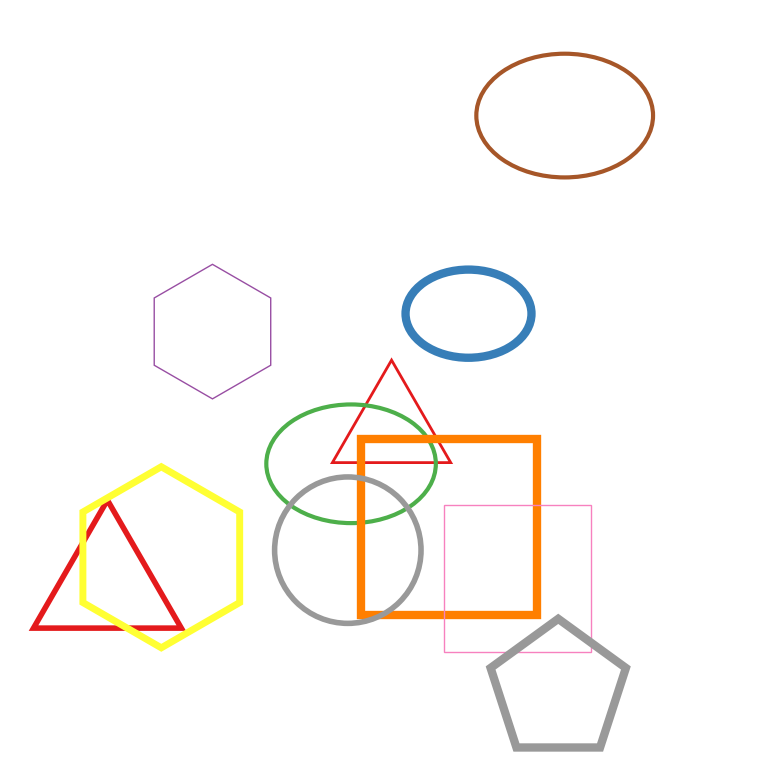[{"shape": "triangle", "thickness": 2, "radius": 0.55, "center": [0.139, 0.24]}, {"shape": "triangle", "thickness": 1, "radius": 0.44, "center": [0.509, 0.444]}, {"shape": "oval", "thickness": 3, "radius": 0.41, "center": [0.608, 0.593]}, {"shape": "oval", "thickness": 1.5, "radius": 0.55, "center": [0.456, 0.398]}, {"shape": "hexagon", "thickness": 0.5, "radius": 0.44, "center": [0.276, 0.569]}, {"shape": "square", "thickness": 3, "radius": 0.57, "center": [0.583, 0.316]}, {"shape": "hexagon", "thickness": 2.5, "radius": 0.59, "center": [0.209, 0.276]}, {"shape": "oval", "thickness": 1.5, "radius": 0.57, "center": [0.733, 0.85]}, {"shape": "square", "thickness": 0.5, "radius": 0.48, "center": [0.672, 0.248]}, {"shape": "pentagon", "thickness": 3, "radius": 0.46, "center": [0.725, 0.104]}, {"shape": "circle", "thickness": 2, "radius": 0.48, "center": [0.452, 0.286]}]